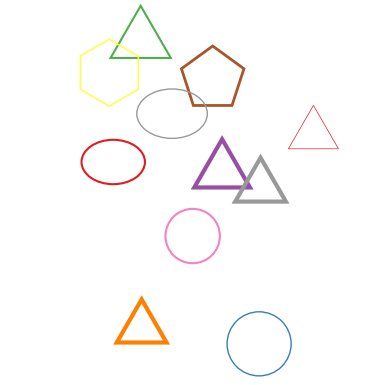[{"shape": "triangle", "thickness": 0.5, "radius": 0.38, "center": [0.814, 0.651]}, {"shape": "oval", "thickness": 1.5, "radius": 0.41, "center": [0.294, 0.579]}, {"shape": "circle", "thickness": 1, "radius": 0.42, "center": [0.673, 0.107]}, {"shape": "triangle", "thickness": 1.5, "radius": 0.45, "center": [0.365, 0.895]}, {"shape": "triangle", "thickness": 3, "radius": 0.42, "center": [0.577, 0.555]}, {"shape": "triangle", "thickness": 3, "radius": 0.37, "center": [0.368, 0.148]}, {"shape": "hexagon", "thickness": 1, "radius": 0.43, "center": [0.284, 0.811]}, {"shape": "pentagon", "thickness": 2, "radius": 0.43, "center": [0.552, 0.795]}, {"shape": "circle", "thickness": 1.5, "radius": 0.35, "center": [0.5, 0.387]}, {"shape": "triangle", "thickness": 3, "radius": 0.38, "center": [0.677, 0.514]}, {"shape": "oval", "thickness": 1, "radius": 0.46, "center": [0.447, 0.705]}]